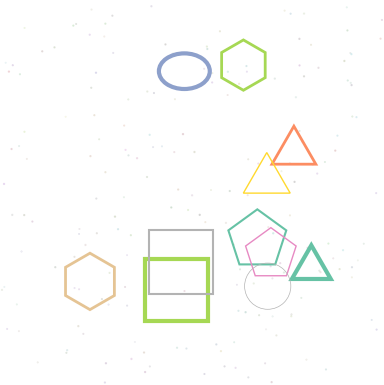[{"shape": "triangle", "thickness": 3, "radius": 0.29, "center": [0.809, 0.305]}, {"shape": "pentagon", "thickness": 1.5, "radius": 0.4, "center": [0.668, 0.377]}, {"shape": "triangle", "thickness": 2, "radius": 0.33, "center": [0.763, 0.606]}, {"shape": "oval", "thickness": 3, "radius": 0.33, "center": [0.479, 0.815]}, {"shape": "pentagon", "thickness": 1, "radius": 0.35, "center": [0.704, 0.34]}, {"shape": "hexagon", "thickness": 2, "radius": 0.33, "center": [0.632, 0.831]}, {"shape": "square", "thickness": 3, "radius": 0.41, "center": [0.458, 0.247]}, {"shape": "triangle", "thickness": 1, "radius": 0.35, "center": [0.693, 0.533]}, {"shape": "hexagon", "thickness": 2, "radius": 0.37, "center": [0.234, 0.269]}, {"shape": "square", "thickness": 1.5, "radius": 0.42, "center": [0.471, 0.32]}, {"shape": "circle", "thickness": 0.5, "radius": 0.3, "center": [0.695, 0.257]}]